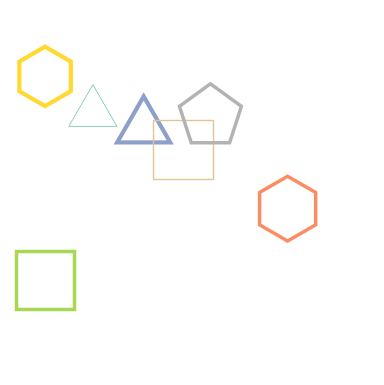[{"shape": "triangle", "thickness": 0.5, "radius": 0.36, "center": [0.241, 0.708]}, {"shape": "hexagon", "thickness": 2.5, "radius": 0.42, "center": [0.747, 0.458]}, {"shape": "triangle", "thickness": 3, "radius": 0.4, "center": [0.373, 0.67]}, {"shape": "square", "thickness": 2.5, "radius": 0.37, "center": [0.116, 0.272]}, {"shape": "hexagon", "thickness": 3, "radius": 0.39, "center": [0.117, 0.802]}, {"shape": "square", "thickness": 1, "radius": 0.39, "center": [0.475, 0.611]}, {"shape": "pentagon", "thickness": 2.5, "radius": 0.42, "center": [0.547, 0.698]}]